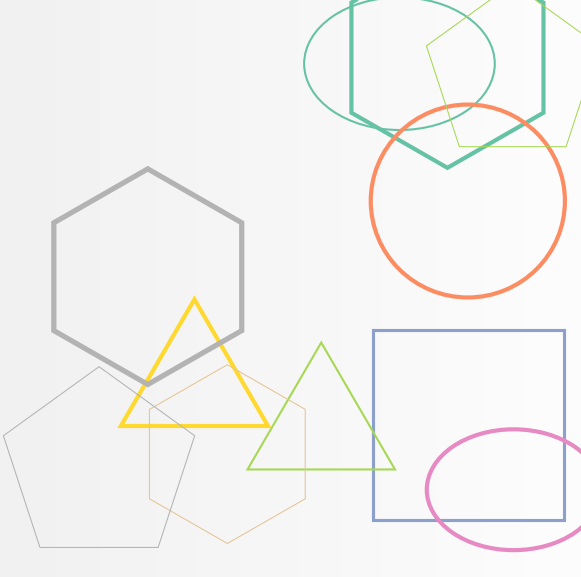[{"shape": "oval", "thickness": 1, "radius": 0.82, "center": [0.687, 0.889]}, {"shape": "hexagon", "thickness": 2, "radius": 0.95, "center": [0.77, 0.899]}, {"shape": "circle", "thickness": 2, "radius": 0.84, "center": [0.805, 0.651]}, {"shape": "square", "thickness": 1.5, "radius": 0.82, "center": [0.805, 0.263]}, {"shape": "oval", "thickness": 2, "radius": 0.75, "center": [0.884, 0.151]}, {"shape": "triangle", "thickness": 1, "radius": 0.73, "center": [0.553, 0.259]}, {"shape": "pentagon", "thickness": 0.5, "radius": 0.78, "center": [0.882, 0.871]}, {"shape": "triangle", "thickness": 2, "radius": 0.73, "center": [0.334, 0.335]}, {"shape": "hexagon", "thickness": 0.5, "radius": 0.77, "center": [0.391, 0.213]}, {"shape": "pentagon", "thickness": 0.5, "radius": 0.86, "center": [0.17, 0.191]}, {"shape": "hexagon", "thickness": 2.5, "radius": 0.93, "center": [0.254, 0.52]}]